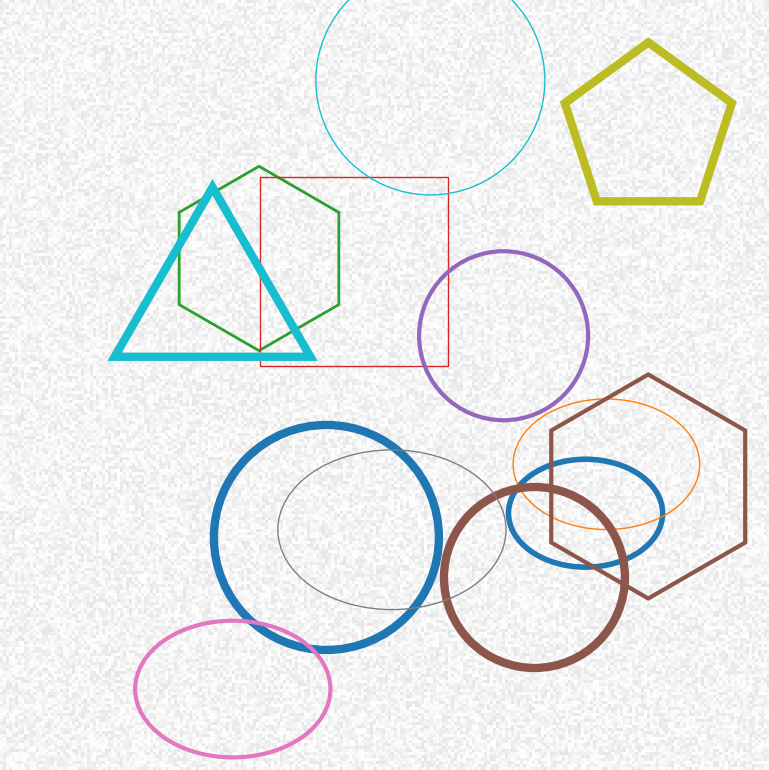[{"shape": "oval", "thickness": 2, "radius": 0.5, "center": [0.76, 0.334]}, {"shape": "circle", "thickness": 3, "radius": 0.73, "center": [0.424, 0.302]}, {"shape": "oval", "thickness": 0.5, "radius": 0.61, "center": [0.788, 0.397]}, {"shape": "hexagon", "thickness": 1, "radius": 0.6, "center": [0.336, 0.664]}, {"shape": "square", "thickness": 0.5, "radius": 0.61, "center": [0.46, 0.647]}, {"shape": "circle", "thickness": 1.5, "radius": 0.55, "center": [0.654, 0.564]}, {"shape": "circle", "thickness": 3, "radius": 0.59, "center": [0.694, 0.25]}, {"shape": "hexagon", "thickness": 1.5, "radius": 0.73, "center": [0.842, 0.368]}, {"shape": "oval", "thickness": 1.5, "radius": 0.63, "center": [0.302, 0.105]}, {"shape": "oval", "thickness": 0.5, "radius": 0.74, "center": [0.509, 0.312]}, {"shape": "pentagon", "thickness": 3, "radius": 0.57, "center": [0.842, 0.831]}, {"shape": "triangle", "thickness": 3, "radius": 0.73, "center": [0.276, 0.61]}, {"shape": "circle", "thickness": 0.5, "radius": 0.74, "center": [0.559, 0.896]}]